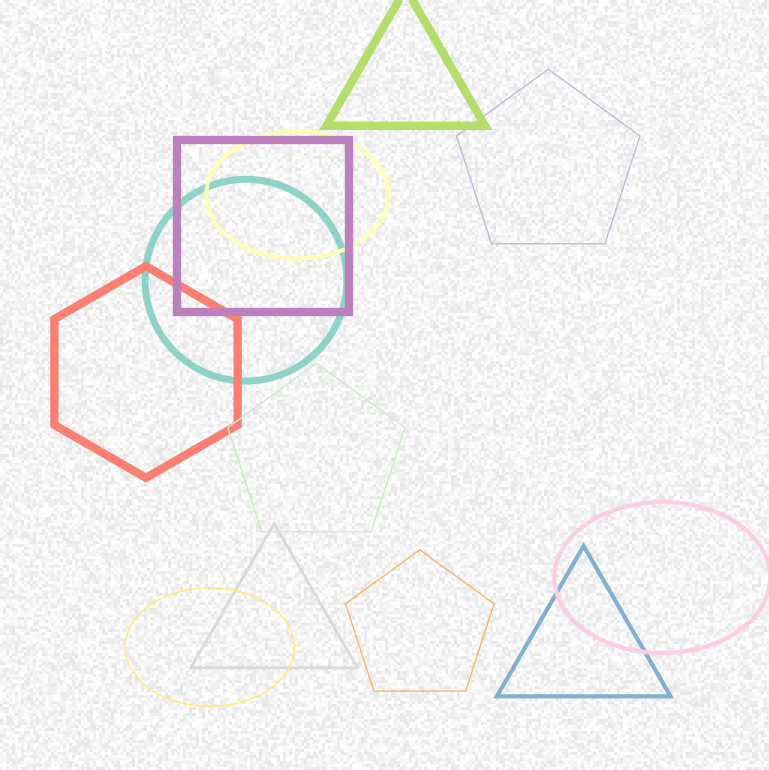[{"shape": "circle", "thickness": 2.5, "radius": 0.66, "center": [0.319, 0.636]}, {"shape": "oval", "thickness": 1.5, "radius": 0.59, "center": [0.386, 0.747]}, {"shape": "pentagon", "thickness": 0.5, "radius": 0.63, "center": [0.712, 0.785]}, {"shape": "hexagon", "thickness": 3, "radius": 0.69, "center": [0.19, 0.517]}, {"shape": "triangle", "thickness": 1.5, "radius": 0.65, "center": [0.758, 0.161]}, {"shape": "pentagon", "thickness": 0.5, "radius": 0.51, "center": [0.545, 0.185]}, {"shape": "triangle", "thickness": 3, "radius": 0.59, "center": [0.527, 0.896]}, {"shape": "oval", "thickness": 1.5, "radius": 0.7, "center": [0.86, 0.25]}, {"shape": "triangle", "thickness": 1, "radius": 0.62, "center": [0.356, 0.195]}, {"shape": "square", "thickness": 3, "radius": 0.56, "center": [0.342, 0.706]}, {"shape": "pentagon", "thickness": 0.5, "radius": 0.6, "center": [0.411, 0.407]}, {"shape": "oval", "thickness": 0.5, "radius": 0.55, "center": [0.272, 0.16]}]